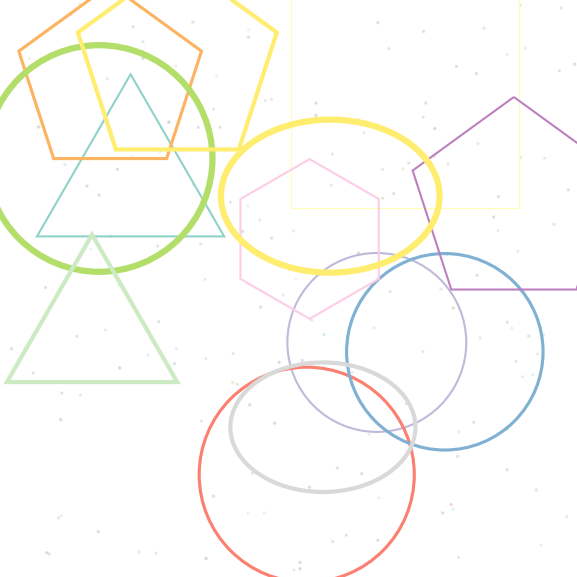[{"shape": "triangle", "thickness": 1, "radius": 0.94, "center": [0.226, 0.683]}, {"shape": "square", "thickness": 0.5, "radius": 0.99, "center": [0.701, 0.836]}, {"shape": "circle", "thickness": 1, "radius": 0.77, "center": [0.653, 0.406]}, {"shape": "circle", "thickness": 1.5, "radius": 0.93, "center": [0.531, 0.177]}, {"shape": "circle", "thickness": 1.5, "radius": 0.85, "center": [0.77, 0.39]}, {"shape": "pentagon", "thickness": 1.5, "radius": 0.83, "center": [0.191, 0.859]}, {"shape": "circle", "thickness": 3, "radius": 0.98, "center": [0.172, 0.725]}, {"shape": "hexagon", "thickness": 1, "radius": 0.69, "center": [0.536, 0.585]}, {"shape": "oval", "thickness": 2, "radius": 0.8, "center": [0.559, 0.259]}, {"shape": "pentagon", "thickness": 1, "radius": 0.92, "center": [0.89, 0.647]}, {"shape": "triangle", "thickness": 2, "radius": 0.85, "center": [0.159, 0.423]}, {"shape": "pentagon", "thickness": 2, "radius": 0.91, "center": [0.307, 0.887]}, {"shape": "oval", "thickness": 3, "radius": 0.95, "center": [0.572, 0.66]}]